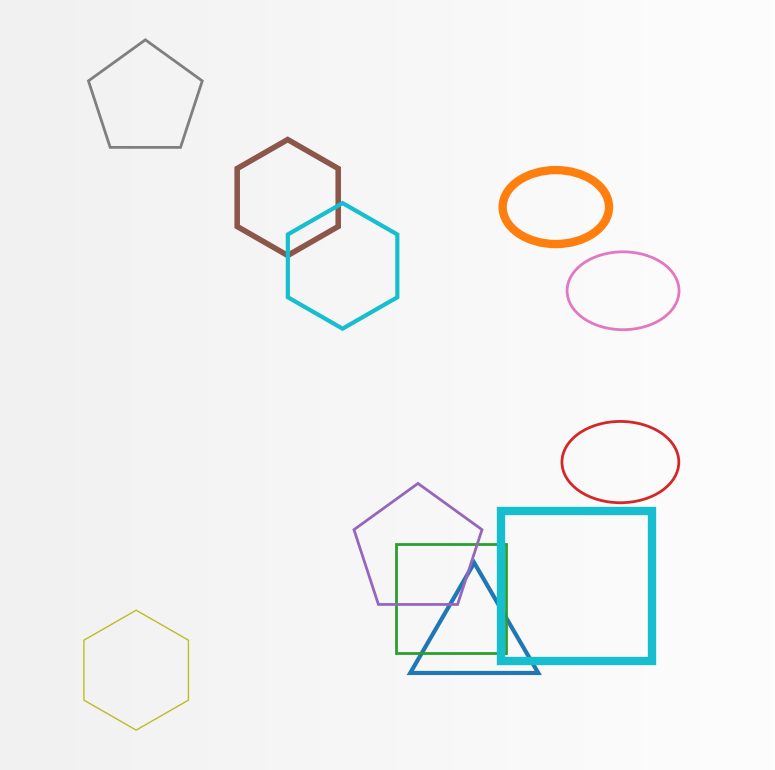[{"shape": "triangle", "thickness": 1.5, "radius": 0.48, "center": [0.612, 0.174]}, {"shape": "oval", "thickness": 3, "radius": 0.34, "center": [0.717, 0.731]}, {"shape": "square", "thickness": 1, "radius": 0.36, "center": [0.582, 0.223]}, {"shape": "oval", "thickness": 1, "radius": 0.38, "center": [0.8, 0.4]}, {"shape": "pentagon", "thickness": 1, "radius": 0.43, "center": [0.539, 0.285]}, {"shape": "hexagon", "thickness": 2, "radius": 0.38, "center": [0.371, 0.743]}, {"shape": "oval", "thickness": 1, "radius": 0.36, "center": [0.804, 0.622]}, {"shape": "pentagon", "thickness": 1, "radius": 0.39, "center": [0.188, 0.871]}, {"shape": "hexagon", "thickness": 0.5, "radius": 0.39, "center": [0.176, 0.13]}, {"shape": "square", "thickness": 3, "radius": 0.49, "center": [0.744, 0.239]}, {"shape": "hexagon", "thickness": 1.5, "radius": 0.41, "center": [0.442, 0.655]}]